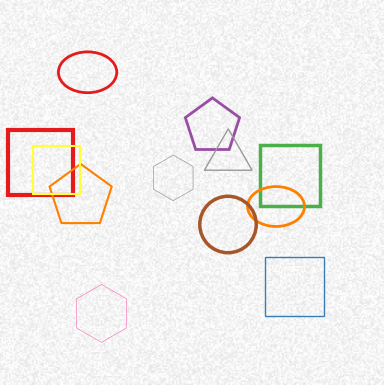[{"shape": "oval", "thickness": 2, "radius": 0.38, "center": [0.228, 0.812]}, {"shape": "square", "thickness": 3, "radius": 0.42, "center": [0.105, 0.577]}, {"shape": "square", "thickness": 1, "radius": 0.38, "center": [0.764, 0.255]}, {"shape": "square", "thickness": 2.5, "radius": 0.39, "center": [0.753, 0.544]}, {"shape": "pentagon", "thickness": 2, "radius": 0.37, "center": [0.552, 0.672]}, {"shape": "pentagon", "thickness": 1.5, "radius": 0.42, "center": [0.209, 0.489]}, {"shape": "oval", "thickness": 2, "radius": 0.37, "center": [0.717, 0.464]}, {"shape": "square", "thickness": 1.5, "radius": 0.31, "center": [0.148, 0.559]}, {"shape": "circle", "thickness": 2.5, "radius": 0.37, "center": [0.592, 0.417]}, {"shape": "hexagon", "thickness": 0.5, "radius": 0.38, "center": [0.264, 0.186]}, {"shape": "triangle", "thickness": 1, "radius": 0.36, "center": [0.593, 0.594]}, {"shape": "hexagon", "thickness": 0.5, "radius": 0.3, "center": [0.45, 0.538]}]